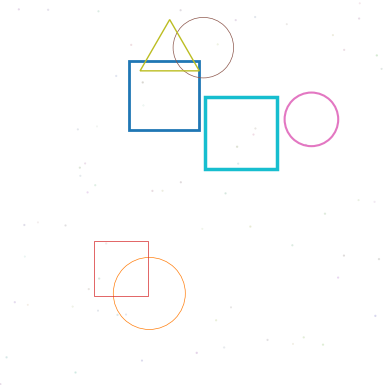[{"shape": "square", "thickness": 2, "radius": 0.45, "center": [0.426, 0.752]}, {"shape": "circle", "thickness": 0.5, "radius": 0.47, "center": [0.388, 0.238]}, {"shape": "square", "thickness": 0.5, "radius": 0.35, "center": [0.314, 0.303]}, {"shape": "circle", "thickness": 0.5, "radius": 0.39, "center": [0.528, 0.876]}, {"shape": "circle", "thickness": 1.5, "radius": 0.35, "center": [0.809, 0.69]}, {"shape": "triangle", "thickness": 1, "radius": 0.44, "center": [0.441, 0.86]}, {"shape": "square", "thickness": 2.5, "radius": 0.47, "center": [0.627, 0.655]}]